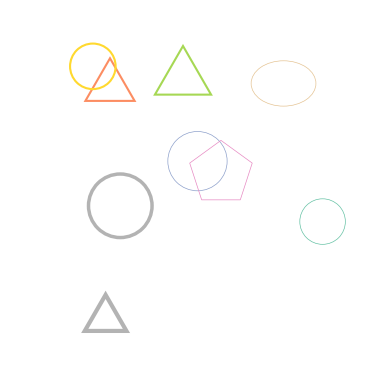[{"shape": "circle", "thickness": 0.5, "radius": 0.3, "center": [0.838, 0.424]}, {"shape": "triangle", "thickness": 1.5, "radius": 0.37, "center": [0.286, 0.775]}, {"shape": "circle", "thickness": 0.5, "radius": 0.39, "center": [0.513, 0.581]}, {"shape": "pentagon", "thickness": 0.5, "radius": 0.43, "center": [0.574, 0.55]}, {"shape": "triangle", "thickness": 1.5, "radius": 0.42, "center": [0.475, 0.796]}, {"shape": "circle", "thickness": 1.5, "radius": 0.3, "center": [0.241, 0.828]}, {"shape": "oval", "thickness": 0.5, "radius": 0.42, "center": [0.736, 0.783]}, {"shape": "triangle", "thickness": 3, "radius": 0.31, "center": [0.274, 0.172]}, {"shape": "circle", "thickness": 2.5, "radius": 0.41, "center": [0.312, 0.465]}]